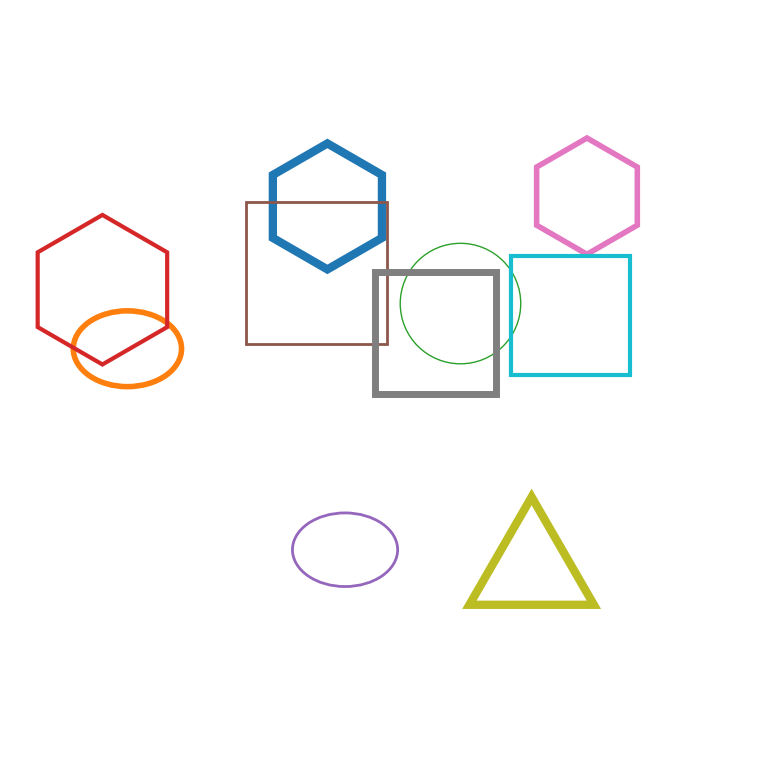[{"shape": "hexagon", "thickness": 3, "radius": 0.41, "center": [0.425, 0.732]}, {"shape": "oval", "thickness": 2, "radius": 0.35, "center": [0.165, 0.547]}, {"shape": "circle", "thickness": 0.5, "radius": 0.39, "center": [0.598, 0.606]}, {"shape": "hexagon", "thickness": 1.5, "radius": 0.49, "center": [0.133, 0.624]}, {"shape": "oval", "thickness": 1, "radius": 0.34, "center": [0.448, 0.286]}, {"shape": "square", "thickness": 1, "radius": 0.46, "center": [0.411, 0.646]}, {"shape": "hexagon", "thickness": 2, "radius": 0.38, "center": [0.762, 0.745]}, {"shape": "square", "thickness": 2.5, "radius": 0.39, "center": [0.566, 0.567]}, {"shape": "triangle", "thickness": 3, "radius": 0.47, "center": [0.69, 0.261]}, {"shape": "square", "thickness": 1.5, "radius": 0.39, "center": [0.741, 0.59]}]